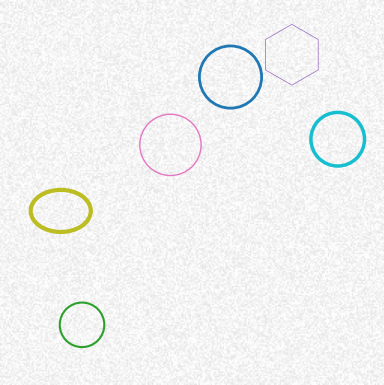[{"shape": "circle", "thickness": 2, "radius": 0.4, "center": [0.599, 0.8]}, {"shape": "circle", "thickness": 1.5, "radius": 0.29, "center": [0.213, 0.156]}, {"shape": "hexagon", "thickness": 0.5, "radius": 0.4, "center": [0.758, 0.858]}, {"shape": "circle", "thickness": 1, "radius": 0.4, "center": [0.443, 0.624]}, {"shape": "oval", "thickness": 3, "radius": 0.39, "center": [0.158, 0.452]}, {"shape": "circle", "thickness": 2.5, "radius": 0.35, "center": [0.877, 0.638]}]